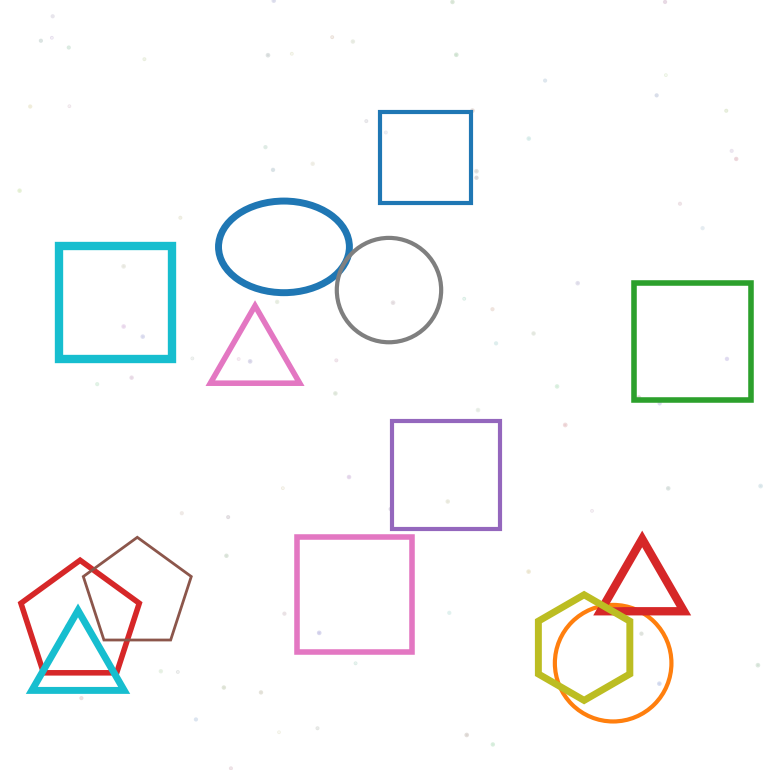[{"shape": "square", "thickness": 1.5, "radius": 0.3, "center": [0.553, 0.795]}, {"shape": "oval", "thickness": 2.5, "radius": 0.42, "center": [0.369, 0.679]}, {"shape": "circle", "thickness": 1.5, "radius": 0.38, "center": [0.796, 0.139]}, {"shape": "square", "thickness": 2, "radius": 0.38, "center": [0.9, 0.557]}, {"shape": "triangle", "thickness": 3, "radius": 0.31, "center": [0.834, 0.237]}, {"shape": "pentagon", "thickness": 2, "radius": 0.4, "center": [0.104, 0.192]}, {"shape": "square", "thickness": 1.5, "radius": 0.35, "center": [0.579, 0.383]}, {"shape": "pentagon", "thickness": 1, "radius": 0.37, "center": [0.178, 0.228]}, {"shape": "square", "thickness": 2, "radius": 0.37, "center": [0.46, 0.228]}, {"shape": "triangle", "thickness": 2, "radius": 0.34, "center": [0.331, 0.536]}, {"shape": "circle", "thickness": 1.5, "radius": 0.34, "center": [0.505, 0.623]}, {"shape": "hexagon", "thickness": 2.5, "radius": 0.34, "center": [0.759, 0.159]}, {"shape": "triangle", "thickness": 2.5, "radius": 0.35, "center": [0.101, 0.138]}, {"shape": "square", "thickness": 3, "radius": 0.37, "center": [0.15, 0.607]}]